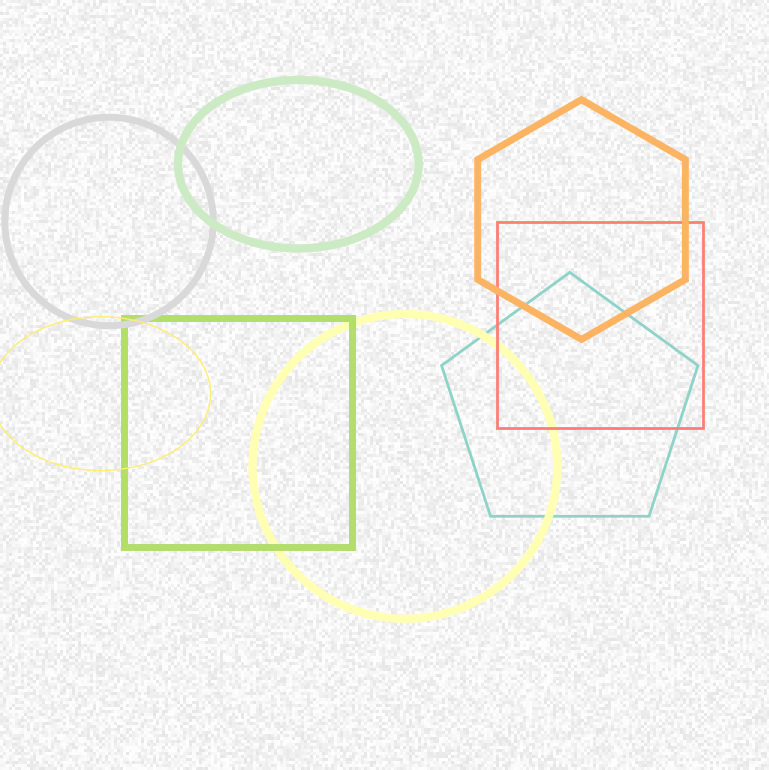[{"shape": "pentagon", "thickness": 1, "radius": 0.88, "center": [0.74, 0.471]}, {"shape": "circle", "thickness": 3, "radius": 0.99, "center": [0.526, 0.394]}, {"shape": "square", "thickness": 1, "radius": 0.67, "center": [0.78, 0.578]}, {"shape": "hexagon", "thickness": 2.5, "radius": 0.78, "center": [0.755, 0.715]}, {"shape": "square", "thickness": 2.5, "radius": 0.74, "center": [0.309, 0.438]}, {"shape": "circle", "thickness": 2.5, "radius": 0.68, "center": [0.142, 0.712]}, {"shape": "oval", "thickness": 3, "radius": 0.78, "center": [0.387, 0.787]}, {"shape": "oval", "thickness": 0.5, "radius": 0.71, "center": [0.131, 0.489]}]